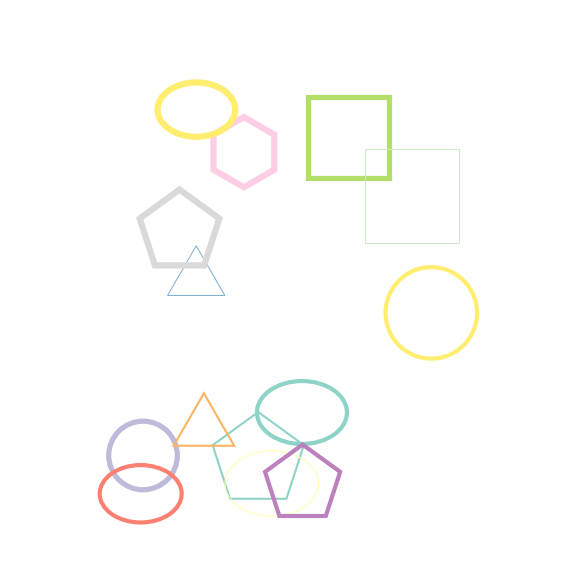[{"shape": "pentagon", "thickness": 1, "radius": 0.42, "center": [0.447, 0.203]}, {"shape": "oval", "thickness": 2, "radius": 0.39, "center": [0.523, 0.285]}, {"shape": "oval", "thickness": 0.5, "radius": 0.4, "center": [0.471, 0.162]}, {"shape": "circle", "thickness": 2.5, "radius": 0.3, "center": [0.248, 0.21]}, {"shape": "oval", "thickness": 2, "radius": 0.35, "center": [0.244, 0.144]}, {"shape": "triangle", "thickness": 0.5, "radius": 0.29, "center": [0.34, 0.516]}, {"shape": "triangle", "thickness": 1, "radius": 0.3, "center": [0.353, 0.258]}, {"shape": "square", "thickness": 2.5, "radius": 0.35, "center": [0.604, 0.761]}, {"shape": "hexagon", "thickness": 3, "radius": 0.3, "center": [0.422, 0.736]}, {"shape": "pentagon", "thickness": 3, "radius": 0.36, "center": [0.311, 0.598]}, {"shape": "pentagon", "thickness": 2, "radius": 0.34, "center": [0.524, 0.161]}, {"shape": "square", "thickness": 0.5, "radius": 0.41, "center": [0.713, 0.66]}, {"shape": "circle", "thickness": 2, "radius": 0.4, "center": [0.747, 0.457]}, {"shape": "oval", "thickness": 3, "radius": 0.34, "center": [0.34, 0.809]}]